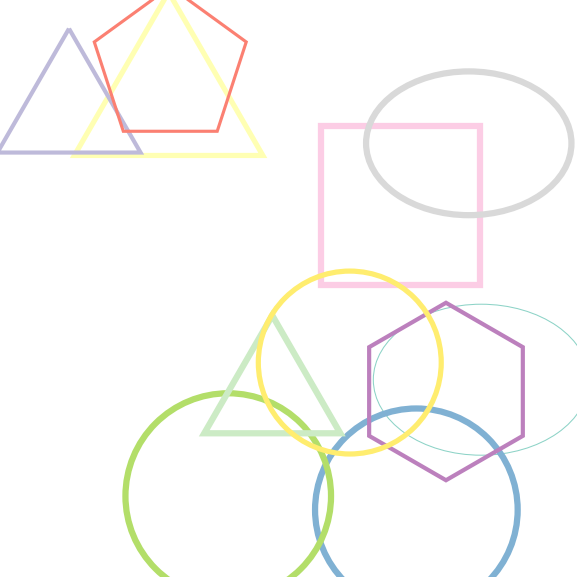[{"shape": "oval", "thickness": 0.5, "radius": 0.93, "center": [0.833, 0.342]}, {"shape": "triangle", "thickness": 2.5, "radius": 0.94, "center": [0.292, 0.824]}, {"shape": "triangle", "thickness": 2, "radius": 0.72, "center": [0.119, 0.807]}, {"shape": "pentagon", "thickness": 1.5, "radius": 0.69, "center": [0.295, 0.884]}, {"shape": "circle", "thickness": 3, "radius": 0.88, "center": [0.721, 0.116]}, {"shape": "circle", "thickness": 3, "radius": 0.89, "center": [0.395, 0.14]}, {"shape": "square", "thickness": 3, "radius": 0.69, "center": [0.693, 0.643]}, {"shape": "oval", "thickness": 3, "radius": 0.89, "center": [0.812, 0.751]}, {"shape": "hexagon", "thickness": 2, "radius": 0.77, "center": [0.772, 0.321]}, {"shape": "triangle", "thickness": 3, "radius": 0.68, "center": [0.471, 0.317]}, {"shape": "circle", "thickness": 2.5, "radius": 0.79, "center": [0.606, 0.371]}]